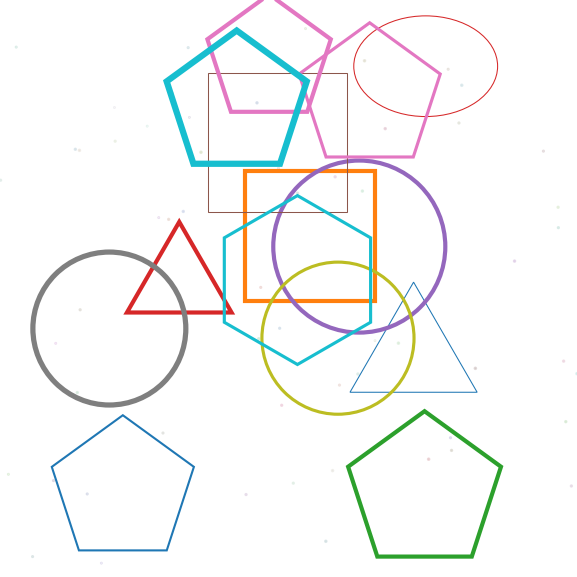[{"shape": "pentagon", "thickness": 1, "radius": 0.65, "center": [0.213, 0.151]}, {"shape": "triangle", "thickness": 0.5, "radius": 0.64, "center": [0.716, 0.383]}, {"shape": "square", "thickness": 2, "radius": 0.56, "center": [0.537, 0.591]}, {"shape": "pentagon", "thickness": 2, "radius": 0.7, "center": [0.735, 0.148]}, {"shape": "oval", "thickness": 0.5, "radius": 0.62, "center": [0.737, 0.884]}, {"shape": "triangle", "thickness": 2, "radius": 0.52, "center": [0.31, 0.51]}, {"shape": "circle", "thickness": 2, "radius": 0.74, "center": [0.622, 0.572]}, {"shape": "square", "thickness": 0.5, "radius": 0.6, "center": [0.481, 0.752]}, {"shape": "pentagon", "thickness": 1.5, "radius": 0.64, "center": [0.64, 0.831]}, {"shape": "pentagon", "thickness": 2, "radius": 0.56, "center": [0.466, 0.896]}, {"shape": "circle", "thickness": 2.5, "radius": 0.66, "center": [0.189, 0.43]}, {"shape": "circle", "thickness": 1.5, "radius": 0.66, "center": [0.585, 0.414]}, {"shape": "pentagon", "thickness": 3, "radius": 0.64, "center": [0.41, 0.819]}, {"shape": "hexagon", "thickness": 1.5, "radius": 0.73, "center": [0.515, 0.514]}]